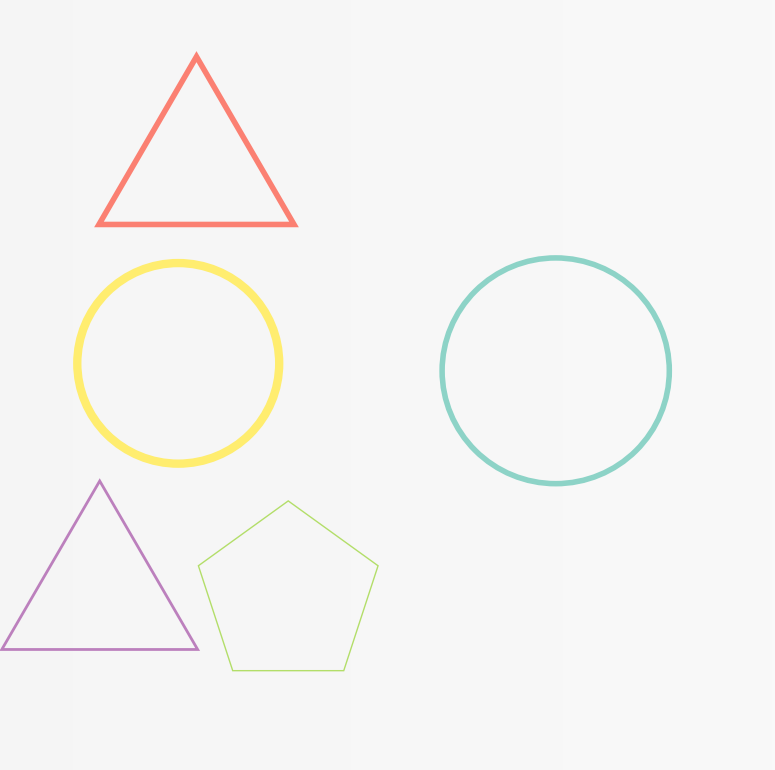[{"shape": "circle", "thickness": 2, "radius": 0.73, "center": [0.717, 0.518]}, {"shape": "triangle", "thickness": 2, "radius": 0.73, "center": [0.254, 0.781]}, {"shape": "pentagon", "thickness": 0.5, "radius": 0.61, "center": [0.372, 0.228]}, {"shape": "triangle", "thickness": 1, "radius": 0.73, "center": [0.129, 0.229]}, {"shape": "circle", "thickness": 3, "radius": 0.65, "center": [0.23, 0.528]}]